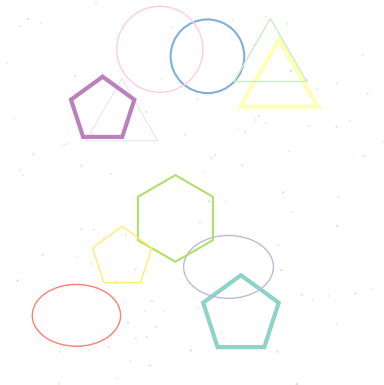[{"shape": "pentagon", "thickness": 3, "radius": 0.52, "center": [0.626, 0.182]}, {"shape": "triangle", "thickness": 3, "radius": 0.58, "center": [0.725, 0.781]}, {"shape": "oval", "thickness": 1, "radius": 0.58, "center": [0.594, 0.307]}, {"shape": "oval", "thickness": 1, "radius": 0.57, "center": [0.199, 0.181]}, {"shape": "circle", "thickness": 1.5, "radius": 0.48, "center": [0.539, 0.854]}, {"shape": "hexagon", "thickness": 1.5, "radius": 0.56, "center": [0.456, 0.433]}, {"shape": "circle", "thickness": 1, "radius": 0.56, "center": [0.415, 0.872]}, {"shape": "triangle", "thickness": 0.5, "radius": 0.54, "center": [0.316, 0.688]}, {"shape": "pentagon", "thickness": 3, "radius": 0.43, "center": [0.267, 0.714]}, {"shape": "triangle", "thickness": 1, "radius": 0.55, "center": [0.702, 0.843]}, {"shape": "pentagon", "thickness": 1, "radius": 0.41, "center": [0.317, 0.331]}]